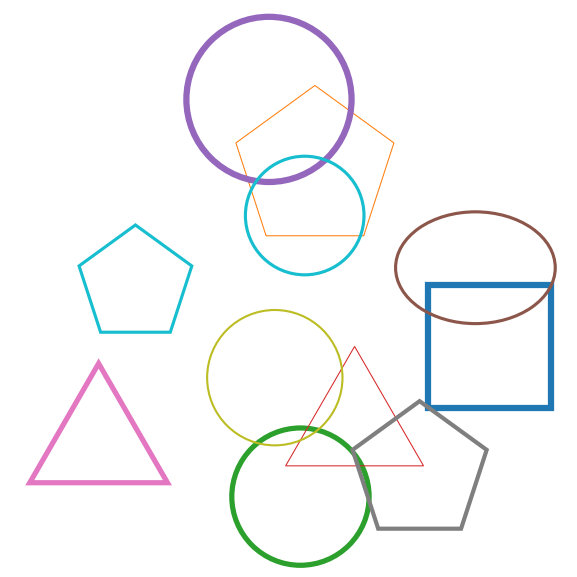[{"shape": "square", "thickness": 3, "radius": 0.53, "center": [0.848, 0.399]}, {"shape": "pentagon", "thickness": 0.5, "radius": 0.72, "center": [0.545, 0.707]}, {"shape": "circle", "thickness": 2.5, "radius": 0.59, "center": [0.52, 0.139]}, {"shape": "triangle", "thickness": 0.5, "radius": 0.69, "center": [0.614, 0.261]}, {"shape": "circle", "thickness": 3, "radius": 0.72, "center": [0.466, 0.827]}, {"shape": "oval", "thickness": 1.5, "radius": 0.69, "center": [0.823, 0.536]}, {"shape": "triangle", "thickness": 2.5, "radius": 0.69, "center": [0.171, 0.232]}, {"shape": "pentagon", "thickness": 2, "radius": 0.61, "center": [0.727, 0.182]}, {"shape": "circle", "thickness": 1, "radius": 0.59, "center": [0.476, 0.345]}, {"shape": "circle", "thickness": 1.5, "radius": 0.51, "center": [0.528, 0.626]}, {"shape": "pentagon", "thickness": 1.5, "radius": 0.51, "center": [0.235, 0.507]}]